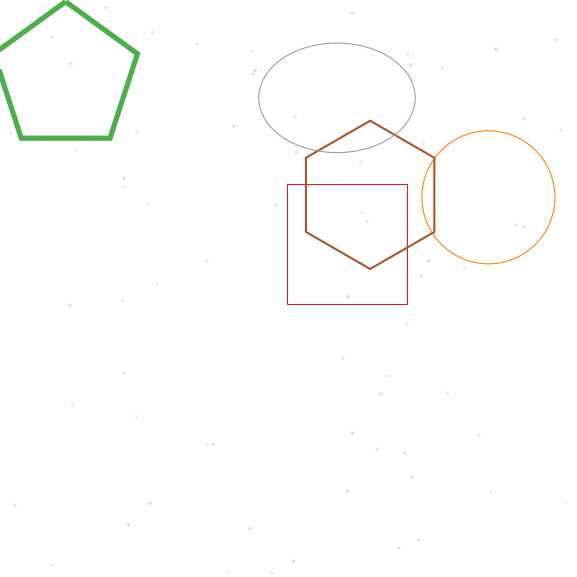[{"shape": "square", "thickness": 0.5, "radius": 0.52, "center": [0.601, 0.576]}, {"shape": "pentagon", "thickness": 2.5, "radius": 0.65, "center": [0.114, 0.866]}, {"shape": "circle", "thickness": 0.5, "radius": 0.58, "center": [0.846, 0.657]}, {"shape": "hexagon", "thickness": 1, "radius": 0.64, "center": [0.641, 0.662]}, {"shape": "oval", "thickness": 0.5, "radius": 0.68, "center": [0.584, 0.83]}]